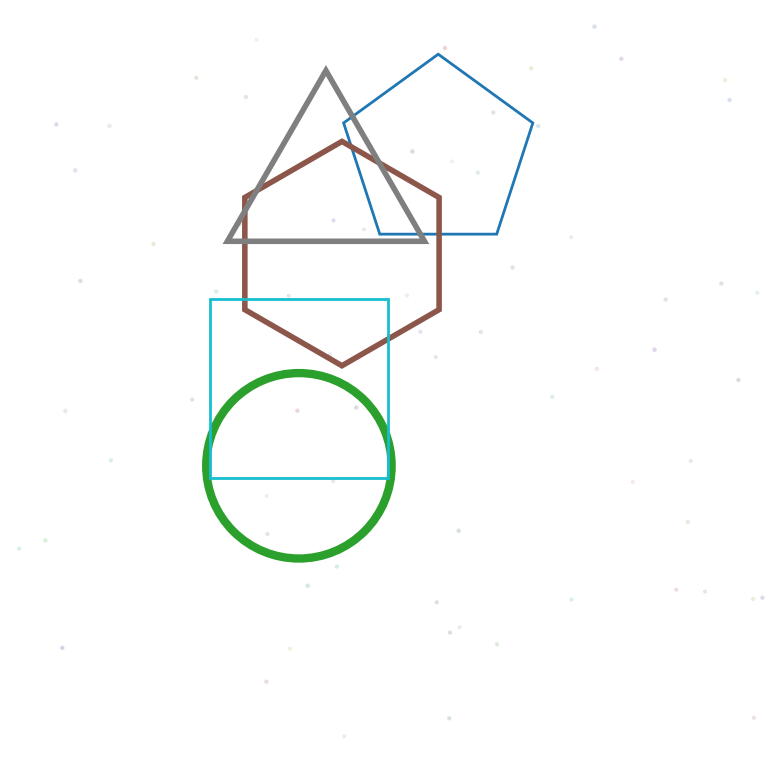[{"shape": "pentagon", "thickness": 1, "radius": 0.65, "center": [0.569, 0.8]}, {"shape": "circle", "thickness": 3, "radius": 0.6, "center": [0.388, 0.395]}, {"shape": "hexagon", "thickness": 2, "radius": 0.73, "center": [0.444, 0.671]}, {"shape": "triangle", "thickness": 2, "radius": 0.74, "center": [0.423, 0.761]}, {"shape": "square", "thickness": 1, "radius": 0.58, "center": [0.388, 0.495]}]